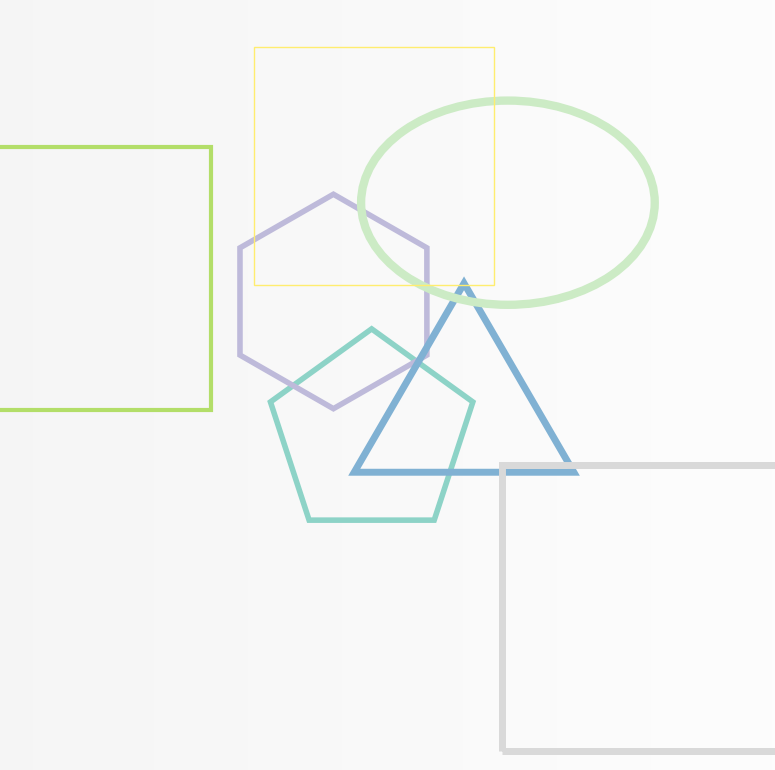[{"shape": "pentagon", "thickness": 2, "radius": 0.69, "center": [0.48, 0.436]}, {"shape": "hexagon", "thickness": 2, "radius": 0.7, "center": [0.43, 0.608]}, {"shape": "triangle", "thickness": 2.5, "radius": 0.82, "center": [0.599, 0.468]}, {"shape": "square", "thickness": 1.5, "radius": 0.85, "center": [0.101, 0.638]}, {"shape": "square", "thickness": 2.5, "radius": 0.93, "center": [0.833, 0.21]}, {"shape": "oval", "thickness": 3, "radius": 0.95, "center": [0.655, 0.737]}, {"shape": "square", "thickness": 0.5, "radius": 0.77, "center": [0.482, 0.784]}]